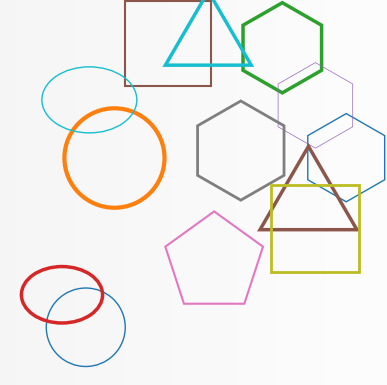[{"shape": "circle", "thickness": 1, "radius": 0.51, "center": [0.221, 0.15]}, {"shape": "hexagon", "thickness": 1, "radius": 0.57, "center": [0.894, 0.59]}, {"shape": "circle", "thickness": 3, "radius": 0.65, "center": [0.295, 0.59]}, {"shape": "hexagon", "thickness": 2.5, "radius": 0.59, "center": [0.729, 0.876]}, {"shape": "oval", "thickness": 2.5, "radius": 0.52, "center": [0.16, 0.234]}, {"shape": "hexagon", "thickness": 0.5, "radius": 0.56, "center": [0.814, 0.726]}, {"shape": "square", "thickness": 1.5, "radius": 0.55, "center": [0.434, 0.888]}, {"shape": "triangle", "thickness": 2.5, "radius": 0.72, "center": [0.796, 0.476]}, {"shape": "pentagon", "thickness": 1.5, "radius": 0.66, "center": [0.553, 0.318]}, {"shape": "hexagon", "thickness": 2, "radius": 0.64, "center": [0.621, 0.609]}, {"shape": "square", "thickness": 2, "radius": 0.57, "center": [0.813, 0.406]}, {"shape": "triangle", "thickness": 2.5, "radius": 0.64, "center": [0.538, 0.895]}, {"shape": "oval", "thickness": 1, "radius": 0.61, "center": [0.231, 0.741]}]